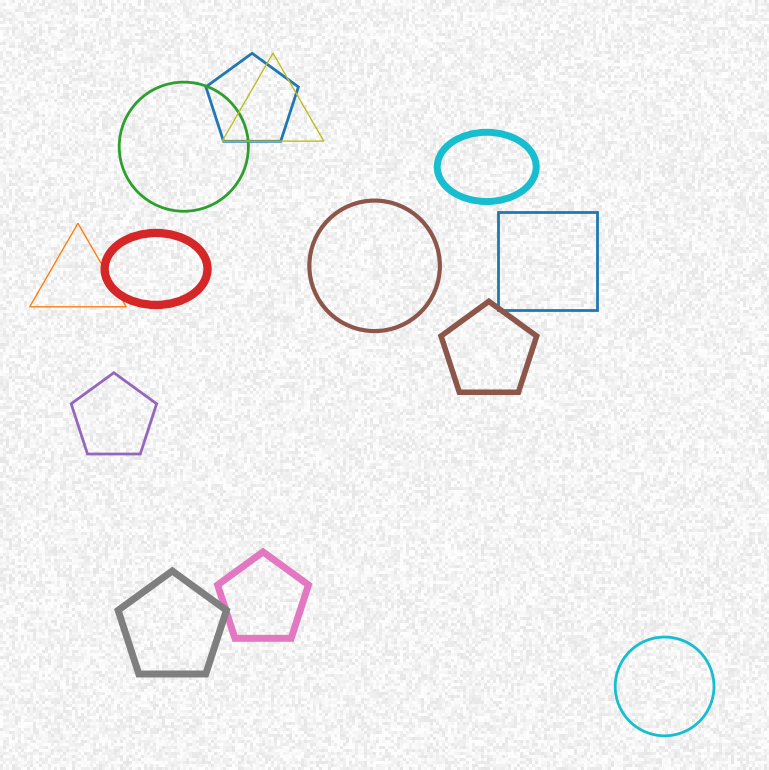[{"shape": "square", "thickness": 1, "radius": 0.32, "center": [0.711, 0.661]}, {"shape": "pentagon", "thickness": 1, "radius": 0.32, "center": [0.327, 0.868]}, {"shape": "triangle", "thickness": 0.5, "radius": 0.36, "center": [0.101, 0.638]}, {"shape": "circle", "thickness": 1, "radius": 0.42, "center": [0.239, 0.809]}, {"shape": "oval", "thickness": 3, "radius": 0.33, "center": [0.203, 0.651]}, {"shape": "pentagon", "thickness": 1, "radius": 0.29, "center": [0.148, 0.458]}, {"shape": "circle", "thickness": 1.5, "radius": 0.42, "center": [0.487, 0.655]}, {"shape": "pentagon", "thickness": 2, "radius": 0.33, "center": [0.635, 0.543]}, {"shape": "pentagon", "thickness": 2.5, "radius": 0.31, "center": [0.342, 0.221]}, {"shape": "pentagon", "thickness": 2.5, "radius": 0.37, "center": [0.224, 0.185]}, {"shape": "triangle", "thickness": 0.5, "radius": 0.38, "center": [0.355, 0.855]}, {"shape": "oval", "thickness": 2.5, "radius": 0.32, "center": [0.632, 0.783]}, {"shape": "circle", "thickness": 1, "radius": 0.32, "center": [0.863, 0.109]}]